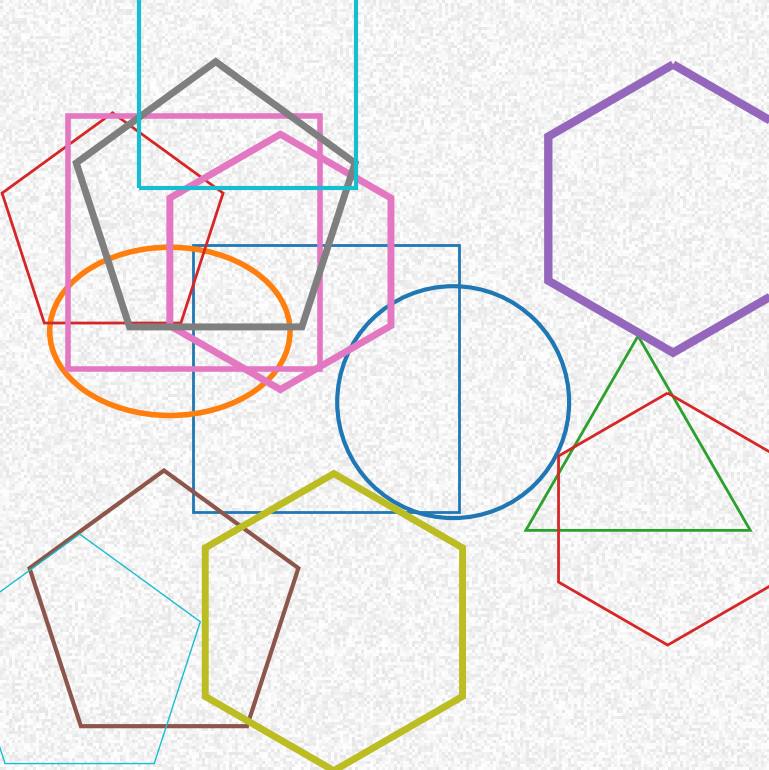[{"shape": "square", "thickness": 1, "radius": 0.87, "center": [0.423, 0.508]}, {"shape": "circle", "thickness": 1.5, "radius": 0.75, "center": [0.589, 0.478]}, {"shape": "oval", "thickness": 2, "radius": 0.78, "center": [0.221, 0.57]}, {"shape": "triangle", "thickness": 1, "radius": 0.84, "center": [0.829, 0.395]}, {"shape": "hexagon", "thickness": 1, "radius": 0.82, "center": [0.867, 0.326]}, {"shape": "pentagon", "thickness": 1, "radius": 0.75, "center": [0.146, 0.703]}, {"shape": "hexagon", "thickness": 3, "radius": 0.94, "center": [0.874, 0.729]}, {"shape": "pentagon", "thickness": 1.5, "radius": 0.92, "center": [0.213, 0.205]}, {"shape": "hexagon", "thickness": 2.5, "radius": 0.83, "center": [0.364, 0.66]}, {"shape": "square", "thickness": 2, "radius": 0.82, "center": [0.252, 0.685]}, {"shape": "pentagon", "thickness": 2.5, "radius": 0.95, "center": [0.28, 0.729]}, {"shape": "hexagon", "thickness": 2.5, "radius": 0.96, "center": [0.434, 0.192]}, {"shape": "square", "thickness": 1.5, "radius": 0.71, "center": [0.322, 0.897]}, {"shape": "pentagon", "thickness": 0.5, "radius": 0.82, "center": [0.103, 0.142]}]